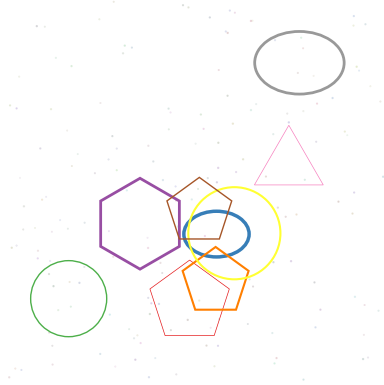[{"shape": "pentagon", "thickness": 0.5, "radius": 0.54, "center": [0.493, 0.216]}, {"shape": "oval", "thickness": 2.5, "radius": 0.42, "center": [0.562, 0.392]}, {"shape": "circle", "thickness": 1, "radius": 0.49, "center": [0.178, 0.224]}, {"shape": "hexagon", "thickness": 2, "radius": 0.59, "center": [0.364, 0.419]}, {"shape": "pentagon", "thickness": 1.5, "radius": 0.45, "center": [0.56, 0.268]}, {"shape": "circle", "thickness": 1.5, "radius": 0.6, "center": [0.609, 0.394]}, {"shape": "pentagon", "thickness": 1, "radius": 0.44, "center": [0.518, 0.451]}, {"shape": "triangle", "thickness": 0.5, "radius": 0.52, "center": [0.75, 0.571]}, {"shape": "oval", "thickness": 2, "radius": 0.58, "center": [0.778, 0.837]}]